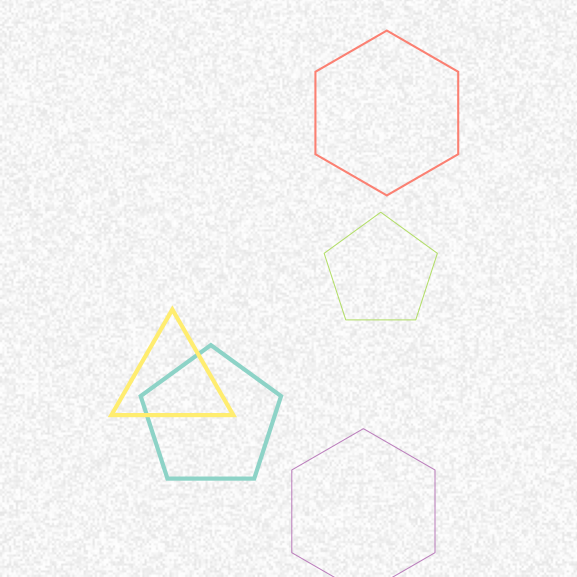[{"shape": "pentagon", "thickness": 2, "radius": 0.64, "center": [0.365, 0.274]}, {"shape": "hexagon", "thickness": 1, "radius": 0.71, "center": [0.67, 0.803]}, {"shape": "pentagon", "thickness": 0.5, "radius": 0.52, "center": [0.659, 0.529]}, {"shape": "hexagon", "thickness": 0.5, "radius": 0.72, "center": [0.629, 0.114]}, {"shape": "triangle", "thickness": 2, "radius": 0.61, "center": [0.298, 0.341]}]